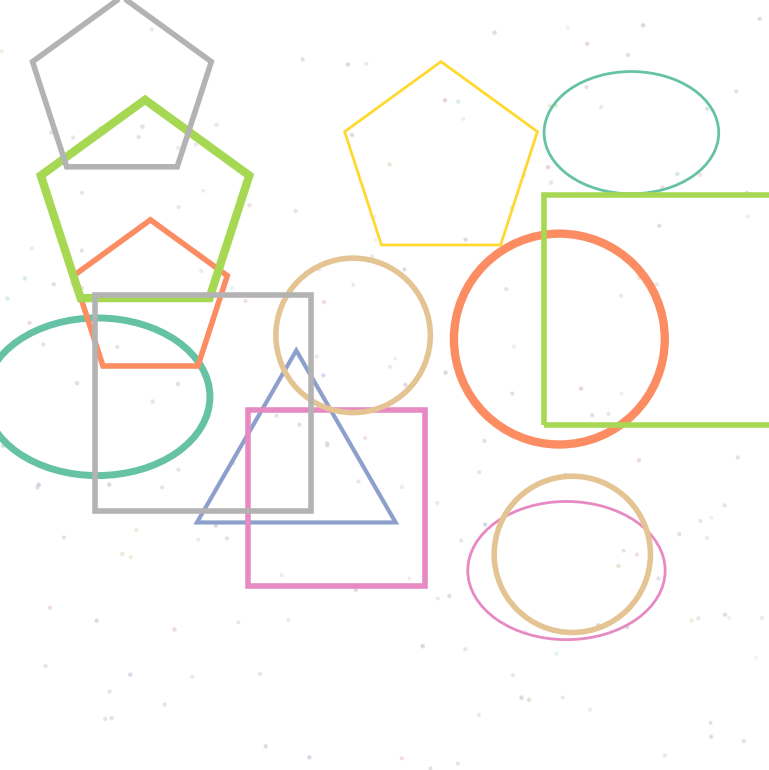[{"shape": "oval", "thickness": 2.5, "radius": 0.73, "center": [0.126, 0.485]}, {"shape": "oval", "thickness": 1, "radius": 0.57, "center": [0.82, 0.828]}, {"shape": "pentagon", "thickness": 2, "radius": 0.52, "center": [0.195, 0.61]}, {"shape": "circle", "thickness": 3, "radius": 0.68, "center": [0.726, 0.56]}, {"shape": "triangle", "thickness": 1.5, "radius": 0.74, "center": [0.385, 0.396]}, {"shape": "square", "thickness": 2, "radius": 0.57, "center": [0.437, 0.353]}, {"shape": "oval", "thickness": 1, "radius": 0.64, "center": [0.736, 0.259]}, {"shape": "square", "thickness": 2, "radius": 0.75, "center": [0.856, 0.597]}, {"shape": "pentagon", "thickness": 3, "radius": 0.71, "center": [0.188, 0.728]}, {"shape": "pentagon", "thickness": 1, "radius": 0.66, "center": [0.573, 0.788]}, {"shape": "circle", "thickness": 2, "radius": 0.5, "center": [0.459, 0.564]}, {"shape": "circle", "thickness": 2, "radius": 0.51, "center": [0.743, 0.28]}, {"shape": "pentagon", "thickness": 2, "radius": 0.61, "center": [0.158, 0.882]}, {"shape": "square", "thickness": 2, "radius": 0.7, "center": [0.263, 0.476]}]